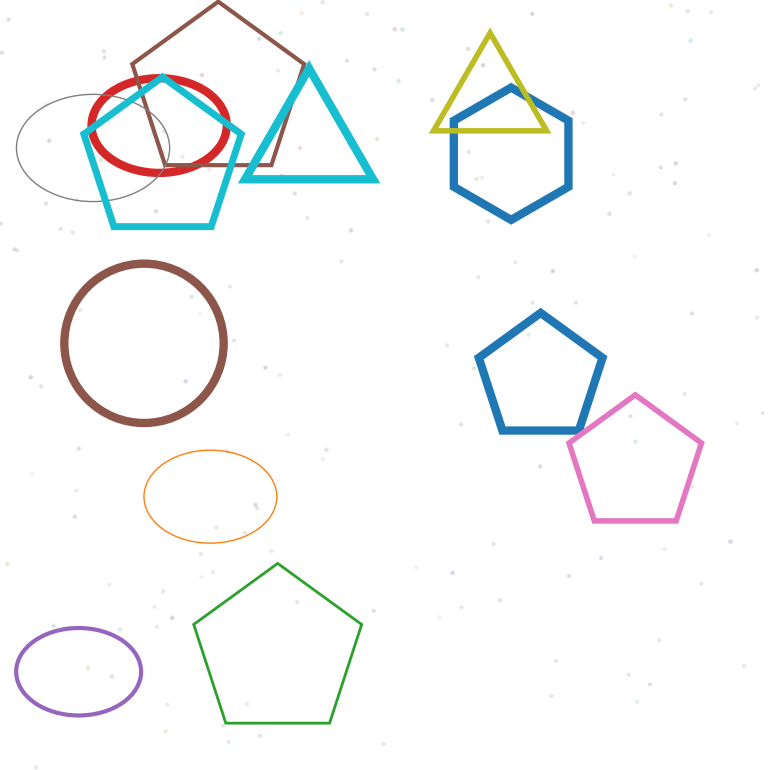[{"shape": "hexagon", "thickness": 3, "radius": 0.43, "center": [0.664, 0.8]}, {"shape": "pentagon", "thickness": 3, "radius": 0.42, "center": [0.702, 0.509]}, {"shape": "oval", "thickness": 0.5, "radius": 0.43, "center": [0.273, 0.355]}, {"shape": "pentagon", "thickness": 1, "radius": 0.57, "center": [0.361, 0.154]}, {"shape": "oval", "thickness": 3, "radius": 0.44, "center": [0.207, 0.837]}, {"shape": "oval", "thickness": 1.5, "radius": 0.41, "center": [0.102, 0.128]}, {"shape": "circle", "thickness": 3, "radius": 0.52, "center": [0.187, 0.554]}, {"shape": "pentagon", "thickness": 1.5, "radius": 0.59, "center": [0.283, 0.88]}, {"shape": "pentagon", "thickness": 2, "radius": 0.45, "center": [0.825, 0.397]}, {"shape": "oval", "thickness": 0.5, "radius": 0.5, "center": [0.121, 0.808]}, {"shape": "triangle", "thickness": 2, "radius": 0.42, "center": [0.636, 0.872]}, {"shape": "triangle", "thickness": 3, "radius": 0.48, "center": [0.401, 0.815]}, {"shape": "pentagon", "thickness": 2.5, "radius": 0.54, "center": [0.211, 0.793]}]